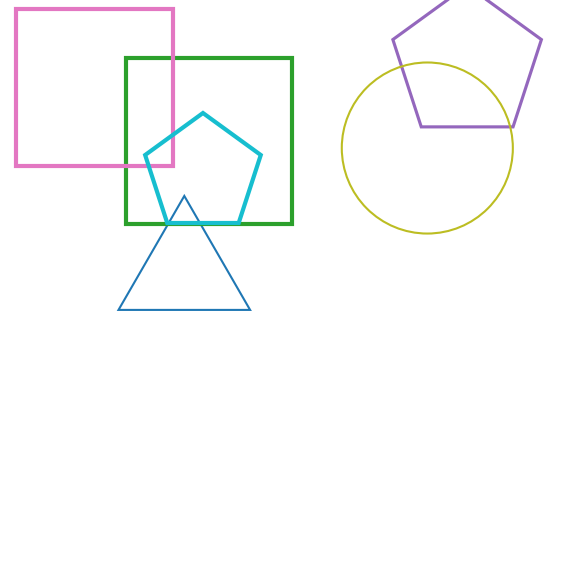[{"shape": "triangle", "thickness": 1, "radius": 0.66, "center": [0.319, 0.528]}, {"shape": "square", "thickness": 2, "radius": 0.72, "center": [0.362, 0.755]}, {"shape": "pentagon", "thickness": 1.5, "radius": 0.68, "center": [0.809, 0.889]}, {"shape": "square", "thickness": 2, "radius": 0.68, "center": [0.163, 0.848]}, {"shape": "circle", "thickness": 1, "radius": 0.74, "center": [0.74, 0.743]}, {"shape": "pentagon", "thickness": 2, "radius": 0.53, "center": [0.351, 0.698]}]